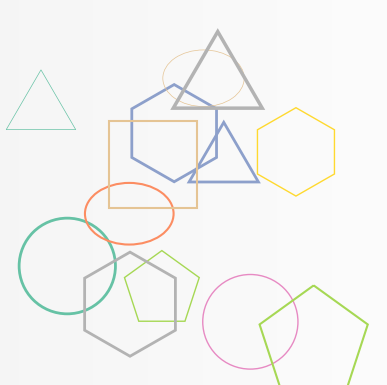[{"shape": "circle", "thickness": 2, "radius": 0.62, "center": [0.174, 0.309]}, {"shape": "triangle", "thickness": 0.5, "radius": 0.52, "center": [0.106, 0.715]}, {"shape": "oval", "thickness": 1.5, "radius": 0.57, "center": [0.334, 0.445]}, {"shape": "triangle", "thickness": 2, "radius": 0.52, "center": [0.577, 0.579]}, {"shape": "hexagon", "thickness": 2, "radius": 0.63, "center": [0.449, 0.654]}, {"shape": "circle", "thickness": 1, "radius": 0.61, "center": [0.646, 0.164]}, {"shape": "pentagon", "thickness": 1, "radius": 0.51, "center": [0.418, 0.248]}, {"shape": "pentagon", "thickness": 1.5, "radius": 0.73, "center": [0.809, 0.112]}, {"shape": "hexagon", "thickness": 1, "radius": 0.57, "center": [0.764, 0.606]}, {"shape": "oval", "thickness": 0.5, "radius": 0.52, "center": [0.525, 0.797]}, {"shape": "square", "thickness": 1.5, "radius": 0.57, "center": [0.395, 0.573]}, {"shape": "hexagon", "thickness": 2, "radius": 0.68, "center": [0.336, 0.21]}, {"shape": "triangle", "thickness": 2.5, "radius": 0.66, "center": [0.562, 0.785]}]